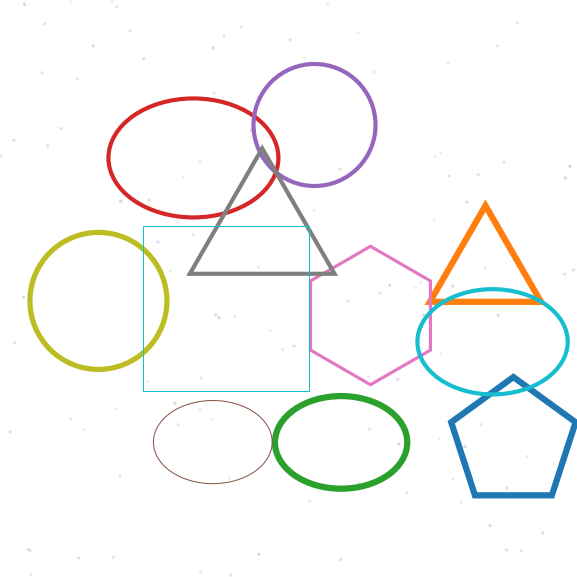[{"shape": "pentagon", "thickness": 3, "radius": 0.57, "center": [0.889, 0.233]}, {"shape": "triangle", "thickness": 3, "radius": 0.56, "center": [0.841, 0.532]}, {"shape": "oval", "thickness": 3, "radius": 0.57, "center": [0.591, 0.233]}, {"shape": "oval", "thickness": 2, "radius": 0.74, "center": [0.335, 0.726]}, {"shape": "circle", "thickness": 2, "radius": 0.53, "center": [0.545, 0.783]}, {"shape": "oval", "thickness": 0.5, "radius": 0.51, "center": [0.368, 0.234]}, {"shape": "hexagon", "thickness": 1.5, "radius": 0.6, "center": [0.642, 0.453]}, {"shape": "triangle", "thickness": 2, "radius": 0.72, "center": [0.454, 0.597]}, {"shape": "circle", "thickness": 2.5, "radius": 0.59, "center": [0.17, 0.478]}, {"shape": "square", "thickness": 0.5, "radius": 0.72, "center": [0.391, 0.465]}, {"shape": "oval", "thickness": 2, "radius": 0.65, "center": [0.853, 0.407]}]